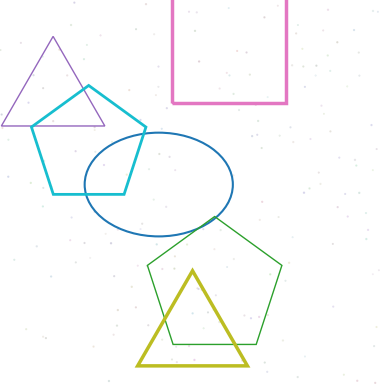[{"shape": "oval", "thickness": 1.5, "radius": 0.96, "center": [0.412, 0.521]}, {"shape": "pentagon", "thickness": 1, "radius": 0.92, "center": [0.558, 0.254]}, {"shape": "triangle", "thickness": 1, "radius": 0.78, "center": [0.138, 0.75]}, {"shape": "square", "thickness": 2.5, "radius": 0.74, "center": [0.594, 0.88]}, {"shape": "triangle", "thickness": 2.5, "radius": 0.82, "center": [0.5, 0.132]}, {"shape": "pentagon", "thickness": 2, "radius": 0.78, "center": [0.23, 0.622]}]